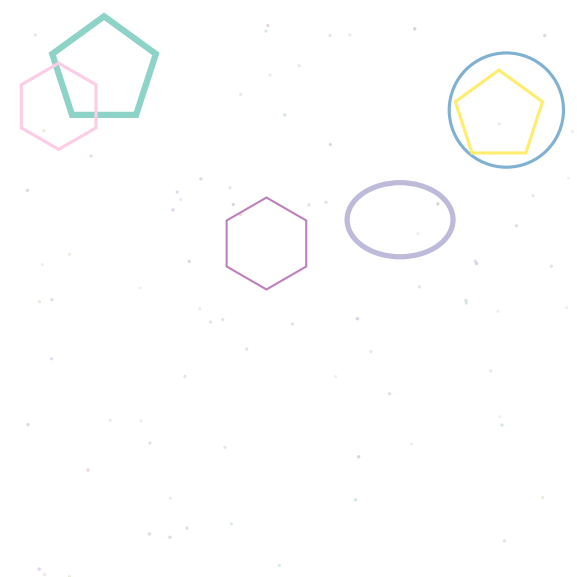[{"shape": "pentagon", "thickness": 3, "radius": 0.47, "center": [0.18, 0.877]}, {"shape": "oval", "thickness": 2.5, "radius": 0.46, "center": [0.693, 0.619]}, {"shape": "circle", "thickness": 1.5, "radius": 0.49, "center": [0.877, 0.809]}, {"shape": "hexagon", "thickness": 1.5, "radius": 0.37, "center": [0.102, 0.815]}, {"shape": "hexagon", "thickness": 1, "radius": 0.4, "center": [0.461, 0.578]}, {"shape": "pentagon", "thickness": 1.5, "radius": 0.4, "center": [0.864, 0.798]}]